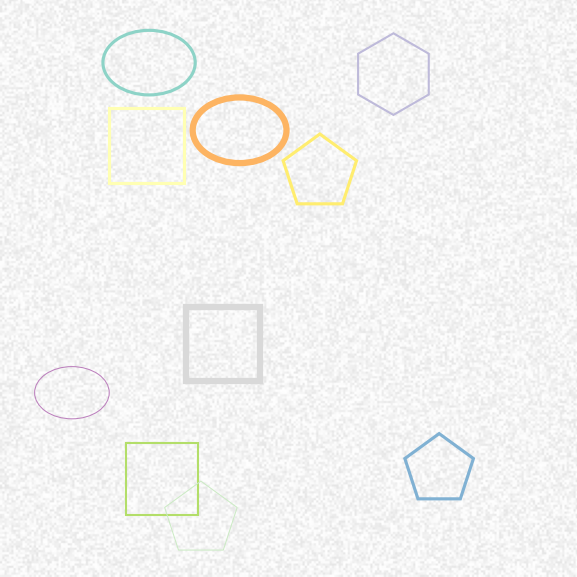[{"shape": "oval", "thickness": 1.5, "radius": 0.4, "center": [0.258, 0.891]}, {"shape": "square", "thickness": 1.5, "radius": 0.32, "center": [0.253, 0.748]}, {"shape": "hexagon", "thickness": 1, "radius": 0.35, "center": [0.681, 0.871]}, {"shape": "pentagon", "thickness": 1.5, "radius": 0.31, "center": [0.76, 0.186]}, {"shape": "oval", "thickness": 3, "radius": 0.41, "center": [0.415, 0.774]}, {"shape": "square", "thickness": 1, "radius": 0.31, "center": [0.28, 0.169]}, {"shape": "square", "thickness": 3, "radius": 0.32, "center": [0.386, 0.404]}, {"shape": "oval", "thickness": 0.5, "radius": 0.32, "center": [0.125, 0.319]}, {"shape": "pentagon", "thickness": 0.5, "radius": 0.33, "center": [0.348, 0.1]}, {"shape": "pentagon", "thickness": 1.5, "radius": 0.33, "center": [0.554, 0.7]}]